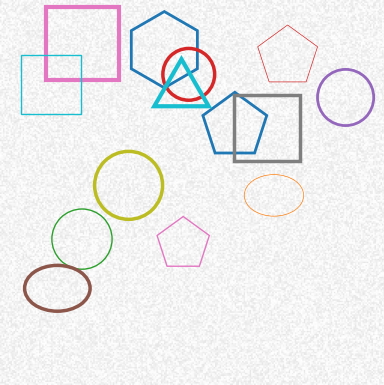[{"shape": "pentagon", "thickness": 2, "radius": 0.44, "center": [0.61, 0.673]}, {"shape": "hexagon", "thickness": 2, "radius": 0.5, "center": [0.427, 0.871]}, {"shape": "oval", "thickness": 0.5, "radius": 0.39, "center": [0.712, 0.493]}, {"shape": "circle", "thickness": 1, "radius": 0.39, "center": [0.213, 0.379]}, {"shape": "circle", "thickness": 2.5, "radius": 0.34, "center": [0.49, 0.807]}, {"shape": "pentagon", "thickness": 0.5, "radius": 0.41, "center": [0.747, 0.853]}, {"shape": "circle", "thickness": 2, "radius": 0.36, "center": [0.898, 0.747]}, {"shape": "oval", "thickness": 2.5, "radius": 0.43, "center": [0.149, 0.251]}, {"shape": "pentagon", "thickness": 1, "radius": 0.36, "center": [0.476, 0.366]}, {"shape": "square", "thickness": 3, "radius": 0.47, "center": [0.214, 0.887]}, {"shape": "square", "thickness": 2.5, "radius": 0.43, "center": [0.693, 0.668]}, {"shape": "circle", "thickness": 2.5, "radius": 0.44, "center": [0.334, 0.519]}, {"shape": "square", "thickness": 1, "radius": 0.39, "center": [0.132, 0.781]}, {"shape": "triangle", "thickness": 3, "radius": 0.41, "center": [0.471, 0.765]}]